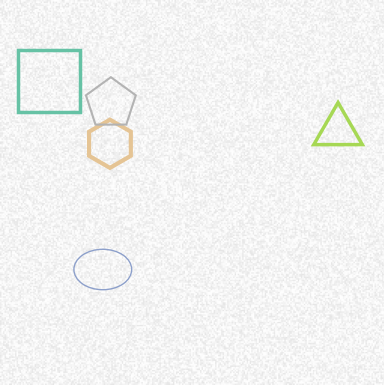[{"shape": "square", "thickness": 2.5, "radius": 0.4, "center": [0.127, 0.79]}, {"shape": "oval", "thickness": 1, "radius": 0.38, "center": [0.267, 0.3]}, {"shape": "triangle", "thickness": 2.5, "radius": 0.36, "center": [0.878, 0.661]}, {"shape": "hexagon", "thickness": 3, "radius": 0.31, "center": [0.286, 0.627]}, {"shape": "pentagon", "thickness": 1.5, "radius": 0.34, "center": [0.288, 0.731]}]